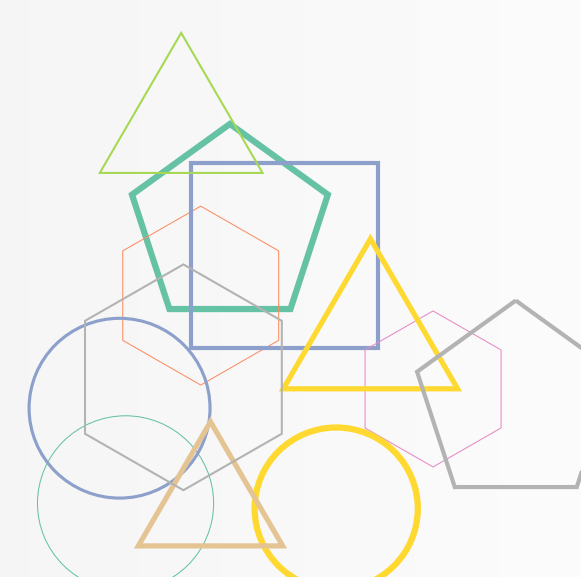[{"shape": "circle", "thickness": 0.5, "radius": 0.76, "center": [0.216, 0.128]}, {"shape": "pentagon", "thickness": 3, "radius": 0.89, "center": [0.396, 0.607]}, {"shape": "hexagon", "thickness": 0.5, "radius": 0.77, "center": [0.345, 0.487]}, {"shape": "square", "thickness": 2, "radius": 0.8, "center": [0.49, 0.557]}, {"shape": "circle", "thickness": 1.5, "radius": 0.78, "center": [0.206, 0.292]}, {"shape": "hexagon", "thickness": 0.5, "radius": 0.68, "center": [0.745, 0.326]}, {"shape": "triangle", "thickness": 1, "radius": 0.81, "center": [0.312, 0.781]}, {"shape": "circle", "thickness": 3, "radius": 0.7, "center": [0.578, 0.119]}, {"shape": "triangle", "thickness": 2.5, "radius": 0.87, "center": [0.637, 0.412]}, {"shape": "triangle", "thickness": 2.5, "radius": 0.72, "center": [0.362, 0.126]}, {"shape": "pentagon", "thickness": 2, "radius": 0.89, "center": [0.887, 0.3]}, {"shape": "hexagon", "thickness": 1, "radius": 0.98, "center": [0.316, 0.346]}]